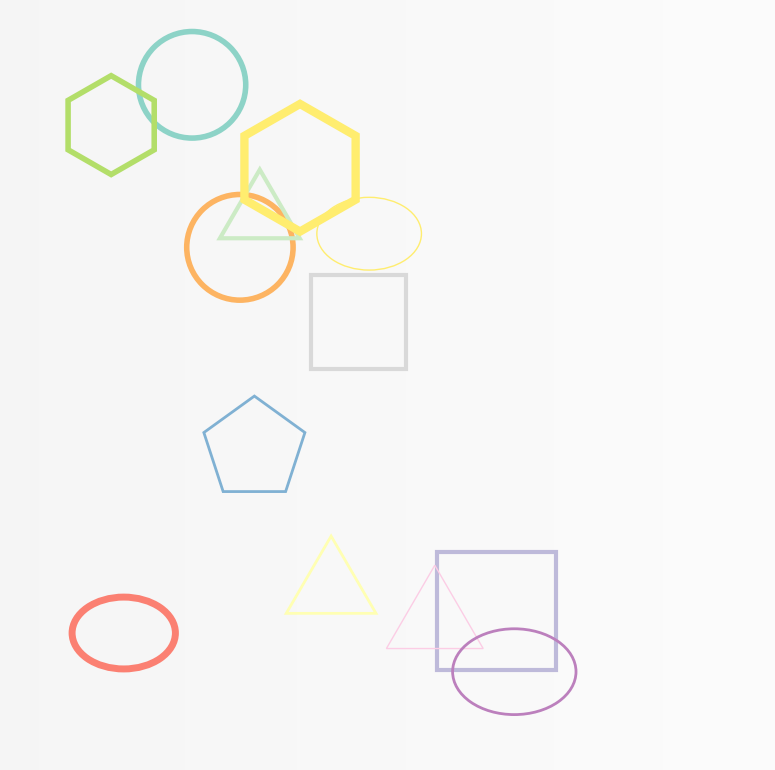[{"shape": "circle", "thickness": 2, "radius": 0.35, "center": [0.248, 0.89]}, {"shape": "triangle", "thickness": 1, "radius": 0.33, "center": [0.427, 0.237]}, {"shape": "square", "thickness": 1.5, "radius": 0.38, "center": [0.64, 0.206]}, {"shape": "oval", "thickness": 2.5, "radius": 0.33, "center": [0.16, 0.178]}, {"shape": "pentagon", "thickness": 1, "radius": 0.34, "center": [0.328, 0.417]}, {"shape": "circle", "thickness": 2, "radius": 0.34, "center": [0.31, 0.679]}, {"shape": "hexagon", "thickness": 2, "radius": 0.32, "center": [0.143, 0.838]}, {"shape": "triangle", "thickness": 0.5, "radius": 0.36, "center": [0.561, 0.194]}, {"shape": "square", "thickness": 1.5, "radius": 0.31, "center": [0.463, 0.582]}, {"shape": "oval", "thickness": 1, "radius": 0.4, "center": [0.664, 0.128]}, {"shape": "triangle", "thickness": 1.5, "radius": 0.3, "center": [0.335, 0.72]}, {"shape": "oval", "thickness": 0.5, "radius": 0.34, "center": [0.476, 0.696]}, {"shape": "hexagon", "thickness": 3, "radius": 0.41, "center": [0.387, 0.782]}]